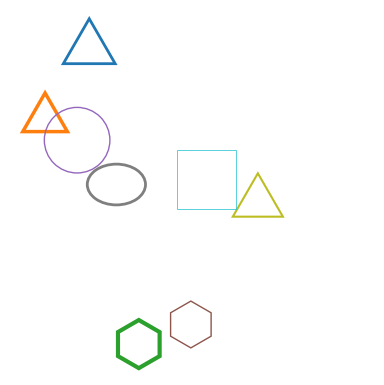[{"shape": "triangle", "thickness": 2, "radius": 0.39, "center": [0.232, 0.873]}, {"shape": "triangle", "thickness": 2.5, "radius": 0.33, "center": [0.117, 0.692]}, {"shape": "hexagon", "thickness": 3, "radius": 0.31, "center": [0.361, 0.106]}, {"shape": "circle", "thickness": 1, "radius": 0.43, "center": [0.2, 0.636]}, {"shape": "hexagon", "thickness": 1, "radius": 0.3, "center": [0.496, 0.157]}, {"shape": "oval", "thickness": 2, "radius": 0.38, "center": [0.302, 0.521]}, {"shape": "triangle", "thickness": 1.5, "radius": 0.38, "center": [0.67, 0.475]}, {"shape": "square", "thickness": 0.5, "radius": 0.38, "center": [0.535, 0.534]}]